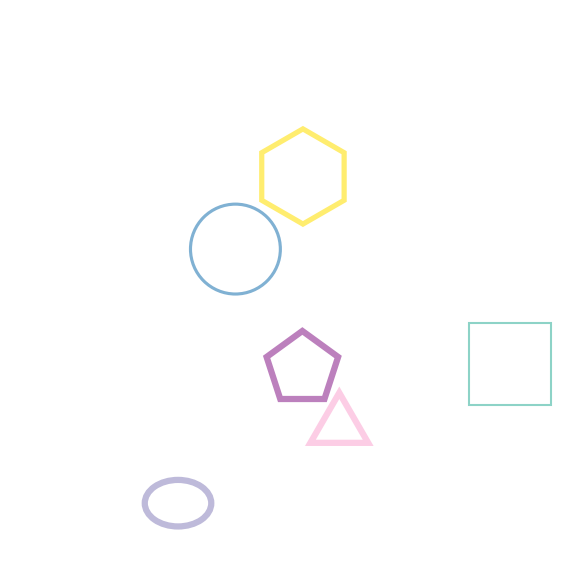[{"shape": "square", "thickness": 1, "radius": 0.36, "center": [0.883, 0.369]}, {"shape": "oval", "thickness": 3, "radius": 0.29, "center": [0.308, 0.128]}, {"shape": "circle", "thickness": 1.5, "radius": 0.39, "center": [0.408, 0.568]}, {"shape": "triangle", "thickness": 3, "radius": 0.29, "center": [0.588, 0.261]}, {"shape": "pentagon", "thickness": 3, "radius": 0.33, "center": [0.524, 0.361]}, {"shape": "hexagon", "thickness": 2.5, "radius": 0.41, "center": [0.525, 0.694]}]